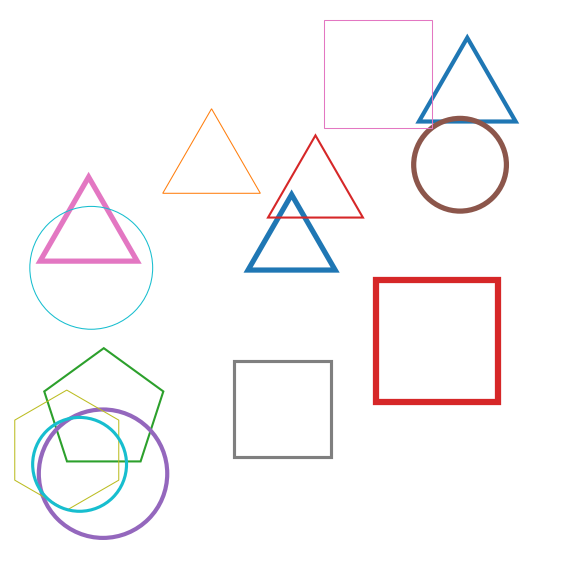[{"shape": "triangle", "thickness": 2, "radius": 0.48, "center": [0.809, 0.837]}, {"shape": "triangle", "thickness": 2.5, "radius": 0.44, "center": [0.505, 0.575]}, {"shape": "triangle", "thickness": 0.5, "radius": 0.49, "center": [0.366, 0.713]}, {"shape": "pentagon", "thickness": 1, "radius": 0.54, "center": [0.18, 0.288]}, {"shape": "square", "thickness": 3, "radius": 0.53, "center": [0.757, 0.408]}, {"shape": "triangle", "thickness": 1, "radius": 0.47, "center": [0.546, 0.67]}, {"shape": "circle", "thickness": 2, "radius": 0.56, "center": [0.178, 0.179]}, {"shape": "circle", "thickness": 2.5, "radius": 0.4, "center": [0.797, 0.714]}, {"shape": "triangle", "thickness": 2.5, "radius": 0.49, "center": [0.153, 0.595]}, {"shape": "square", "thickness": 0.5, "radius": 0.47, "center": [0.655, 0.871]}, {"shape": "square", "thickness": 1.5, "radius": 0.42, "center": [0.489, 0.291]}, {"shape": "hexagon", "thickness": 0.5, "radius": 0.52, "center": [0.116, 0.22]}, {"shape": "circle", "thickness": 0.5, "radius": 0.53, "center": [0.158, 0.535]}, {"shape": "circle", "thickness": 1.5, "radius": 0.41, "center": [0.138, 0.195]}]